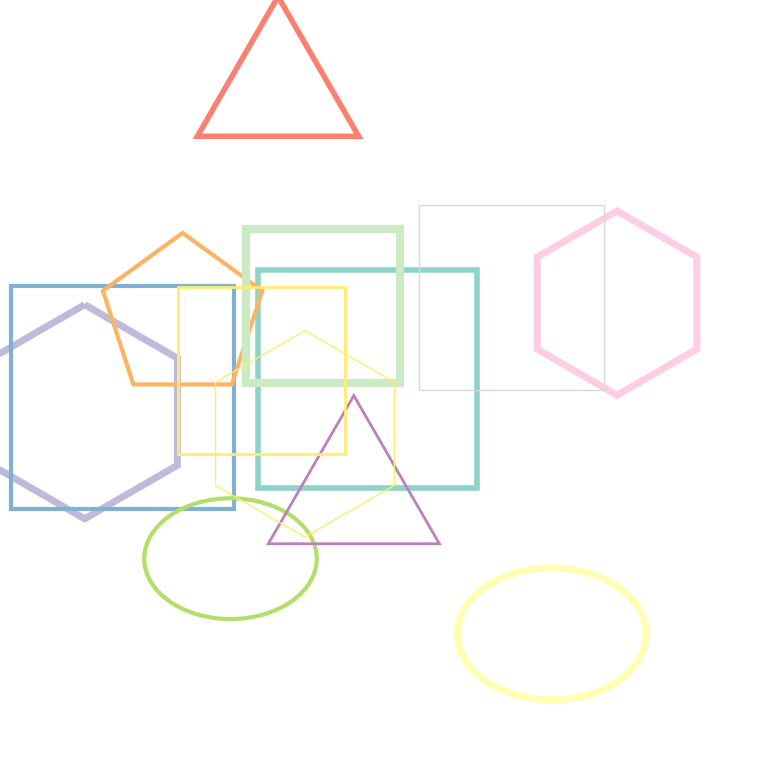[{"shape": "square", "thickness": 2, "radius": 0.71, "center": [0.477, 0.508]}, {"shape": "oval", "thickness": 2.5, "radius": 0.61, "center": [0.717, 0.177]}, {"shape": "hexagon", "thickness": 2.5, "radius": 0.7, "center": [0.11, 0.465]}, {"shape": "triangle", "thickness": 2, "radius": 0.6, "center": [0.361, 0.883]}, {"shape": "square", "thickness": 1.5, "radius": 0.72, "center": [0.159, 0.484]}, {"shape": "pentagon", "thickness": 1.5, "radius": 0.54, "center": [0.237, 0.589]}, {"shape": "oval", "thickness": 1.5, "radius": 0.56, "center": [0.299, 0.274]}, {"shape": "hexagon", "thickness": 2.5, "radius": 0.6, "center": [0.801, 0.606]}, {"shape": "square", "thickness": 0.5, "radius": 0.6, "center": [0.664, 0.613]}, {"shape": "triangle", "thickness": 1, "radius": 0.64, "center": [0.46, 0.358]}, {"shape": "square", "thickness": 3, "radius": 0.5, "center": [0.419, 0.602]}, {"shape": "square", "thickness": 1, "radius": 0.54, "center": [0.34, 0.519]}, {"shape": "hexagon", "thickness": 0.5, "radius": 0.67, "center": [0.396, 0.437]}]